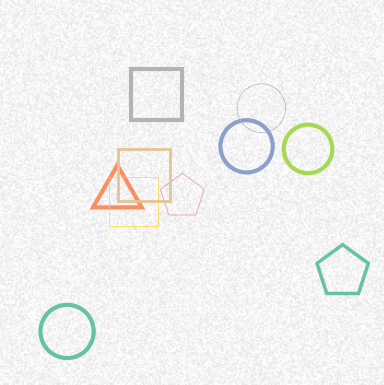[{"shape": "pentagon", "thickness": 2.5, "radius": 0.35, "center": [0.89, 0.294]}, {"shape": "circle", "thickness": 3, "radius": 0.35, "center": [0.174, 0.139]}, {"shape": "triangle", "thickness": 3, "radius": 0.37, "center": [0.305, 0.498]}, {"shape": "circle", "thickness": 3, "radius": 0.34, "center": [0.64, 0.62]}, {"shape": "pentagon", "thickness": 0.5, "radius": 0.3, "center": [0.473, 0.49]}, {"shape": "circle", "thickness": 3, "radius": 0.32, "center": [0.8, 0.613]}, {"shape": "square", "thickness": 0.5, "radius": 0.32, "center": [0.347, 0.477]}, {"shape": "square", "thickness": 2, "radius": 0.34, "center": [0.374, 0.546]}, {"shape": "circle", "thickness": 0.5, "radius": 0.32, "center": [0.679, 0.719]}, {"shape": "square", "thickness": 3, "radius": 0.33, "center": [0.406, 0.755]}]